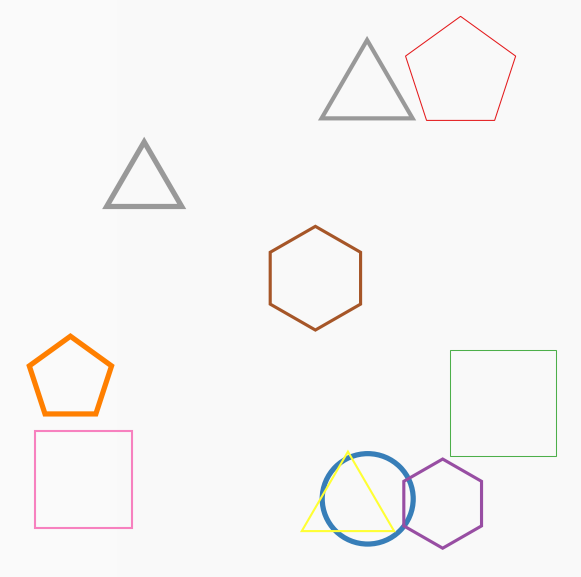[{"shape": "pentagon", "thickness": 0.5, "radius": 0.5, "center": [0.792, 0.871]}, {"shape": "circle", "thickness": 2.5, "radius": 0.39, "center": [0.633, 0.135]}, {"shape": "square", "thickness": 0.5, "radius": 0.46, "center": [0.865, 0.301]}, {"shape": "hexagon", "thickness": 1.5, "radius": 0.39, "center": [0.762, 0.127]}, {"shape": "pentagon", "thickness": 2.5, "radius": 0.37, "center": [0.121, 0.343]}, {"shape": "triangle", "thickness": 1, "radius": 0.46, "center": [0.599, 0.125]}, {"shape": "hexagon", "thickness": 1.5, "radius": 0.45, "center": [0.543, 0.517]}, {"shape": "square", "thickness": 1, "radius": 0.42, "center": [0.144, 0.169]}, {"shape": "triangle", "thickness": 2, "radius": 0.45, "center": [0.632, 0.839]}, {"shape": "triangle", "thickness": 2.5, "radius": 0.37, "center": [0.248, 0.679]}]